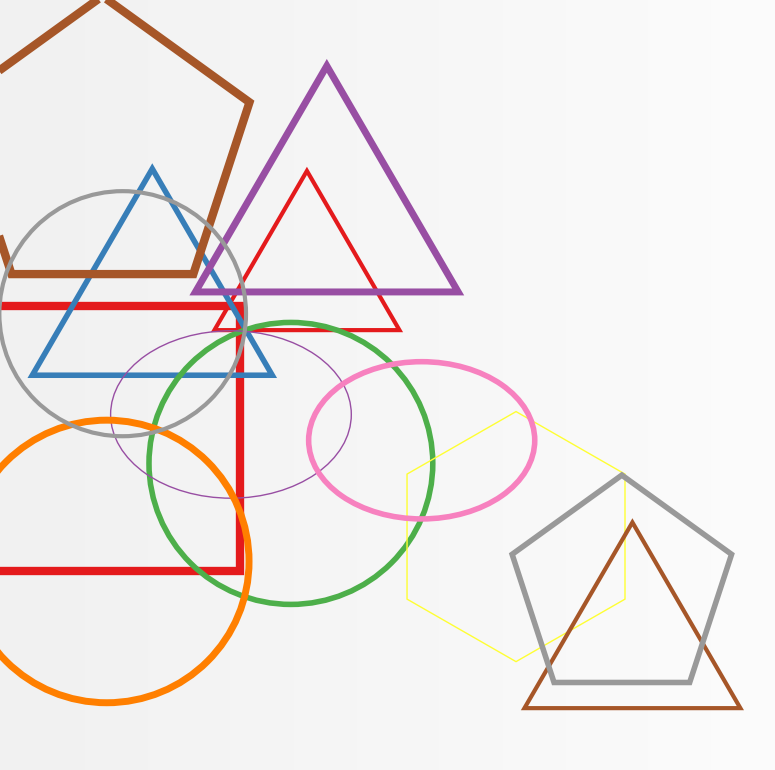[{"shape": "triangle", "thickness": 1.5, "radius": 0.69, "center": [0.396, 0.64]}, {"shape": "square", "thickness": 3, "radius": 0.86, "center": [0.137, 0.43]}, {"shape": "triangle", "thickness": 2, "radius": 0.89, "center": [0.196, 0.602]}, {"shape": "circle", "thickness": 2, "radius": 0.92, "center": [0.375, 0.398]}, {"shape": "triangle", "thickness": 2.5, "radius": 0.98, "center": [0.422, 0.719]}, {"shape": "oval", "thickness": 0.5, "radius": 0.78, "center": [0.298, 0.462]}, {"shape": "circle", "thickness": 2.5, "radius": 0.92, "center": [0.138, 0.271]}, {"shape": "hexagon", "thickness": 0.5, "radius": 0.81, "center": [0.666, 0.303]}, {"shape": "pentagon", "thickness": 3, "radius": 1.0, "center": [0.132, 0.805]}, {"shape": "triangle", "thickness": 1.5, "radius": 0.8, "center": [0.816, 0.161]}, {"shape": "oval", "thickness": 2, "radius": 0.73, "center": [0.544, 0.428]}, {"shape": "circle", "thickness": 1.5, "radius": 0.8, "center": [0.158, 0.593]}, {"shape": "pentagon", "thickness": 2, "radius": 0.74, "center": [0.802, 0.234]}]